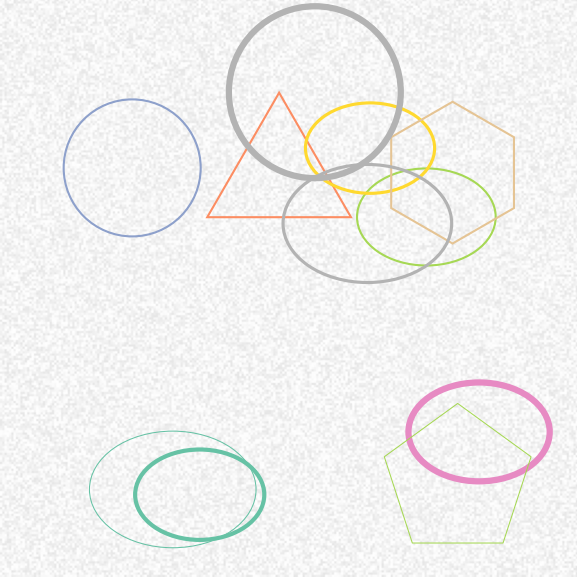[{"shape": "oval", "thickness": 0.5, "radius": 0.72, "center": [0.299, 0.152]}, {"shape": "oval", "thickness": 2, "radius": 0.56, "center": [0.346, 0.142]}, {"shape": "triangle", "thickness": 1, "radius": 0.72, "center": [0.483, 0.695]}, {"shape": "circle", "thickness": 1, "radius": 0.59, "center": [0.229, 0.708]}, {"shape": "oval", "thickness": 3, "radius": 0.61, "center": [0.83, 0.251]}, {"shape": "pentagon", "thickness": 0.5, "radius": 0.67, "center": [0.793, 0.167]}, {"shape": "oval", "thickness": 1, "radius": 0.6, "center": [0.738, 0.623]}, {"shape": "oval", "thickness": 1.5, "radius": 0.56, "center": [0.641, 0.743]}, {"shape": "hexagon", "thickness": 1, "radius": 0.61, "center": [0.784, 0.7]}, {"shape": "circle", "thickness": 3, "radius": 0.74, "center": [0.545, 0.839]}, {"shape": "oval", "thickness": 1.5, "radius": 0.73, "center": [0.636, 0.612]}]